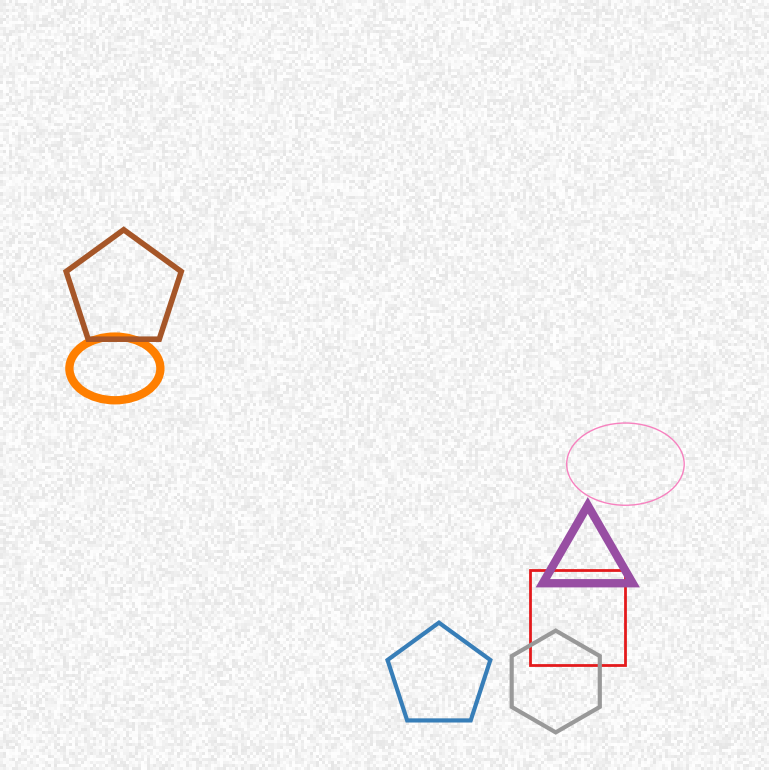[{"shape": "square", "thickness": 1, "radius": 0.31, "center": [0.749, 0.199]}, {"shape": "pentagon", "thickness": 1.5, "radius": 0.35, "center": [0.57, 0.121]}, {"shape": "triangle", "thickness": 3, "radius": 0.34, "center": [0.763, 0.276]}, {"shape": "oval", "thickness": 3, "radius": 0.3, "center": [0.149, 0.522]}, {"shape": "pentagon", "thickness": 2, "radius": 0.39, "center": [0.161, 0.623]}, {"shape": "oval", "thickness": 0.5, "radius": 0.38, "center": [0.812, 0.397]}, {"shape": "hexagon", "thickness": 1.5, "radius": 0.33, "center": [0.722, 0.115]}]